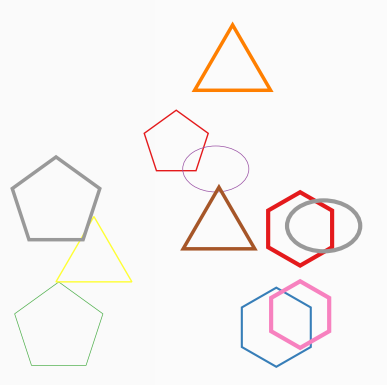[{"shape": "pentagon", "thickness": 1, "radius": 0.43, "center": [0.455, 0.627]}, {"shape": "hexagon", "thickness": 3, "radius": 0.48, "center": [0.775, 0.405]}, {"shape": "hexagon", "thickness": 1.5, "radius": 0.51, "center": [0.713, 0.15]}, {"shape": "pentagon", "thickness": 0.5, "radius": 0.6, "center": [0.152, 0.148]}, {"shape": "oval", "thickness": 0.5, "radius": 0.43, "center": [0.557, 0.561]}, {"shape": "triangle", "thickness": 2.5, "radius": 0.57, "center": [0.6, 0.822]}, {"shape": "triangle", "thickness": 1, "radius": 0.57, "center": [0.242, 0.324]}, {"shape": "triangle", "thickness": 2.5, "radius": 0.53, "center": [0.565, 0.407]}, {"shape": "hexagon", "thickness": 3, "radius": 0.43, "center": [0.775, 0.183]}, {"shape": "pentagon", "thickness": 2.5, "radius": 0.59, "center": [0.145, 0.474]}, {"shape": "oval", "thickness": 3, "radius": 0.47, "center": [0.835, 0.413]}]